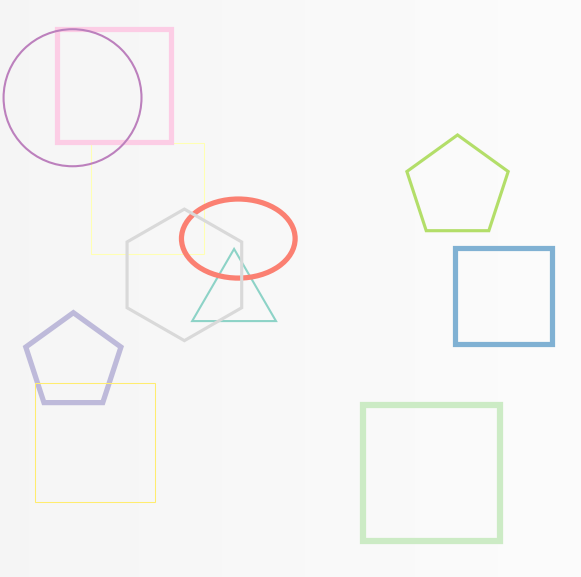[{"shape": "triangle", "thickness": 1, "radius": 0.42, "center": [0.403, 0.485]}, {"shape": "square", "thickness": 0.5, "radius": 0.48, "center": [0.254, 0.655]}, {"shape": "pentagon", "thickness": 2.5, "radius": 0.43, "center": [0.126, 0.372]}, {"shape": "oval", "thickness": 2.5, "radius": 0.49, "center": [0.41, 0.586]}, {"shape": "square", "thickness": 2.5, "radius": 0.42, "center": [0.866, 0.486]}, {"shape": "pentagon", "thickness": 1.5, "radius": 0.46, "center": [0.787, 0.674]}, {"shape": "square", "thickness": 2.5, "radius": 0.49, "center": [0.196, 0.851]}, {"shape": "hexagon", "thickness": 1.5, "radius": 0.57, "center": [0.317, 0.523]}, {"shape": "circle", "thickness": 1, "radius": 0.59, "center": [0.125, 0.83]}, {"shape": "square", "thickness": 3, "radius": 0.59, "center": [0.743, 0.18]}, {"shape": "square", "thickness": 0.5, "radius": 0.52, "center": [0.163, 0.233]}]